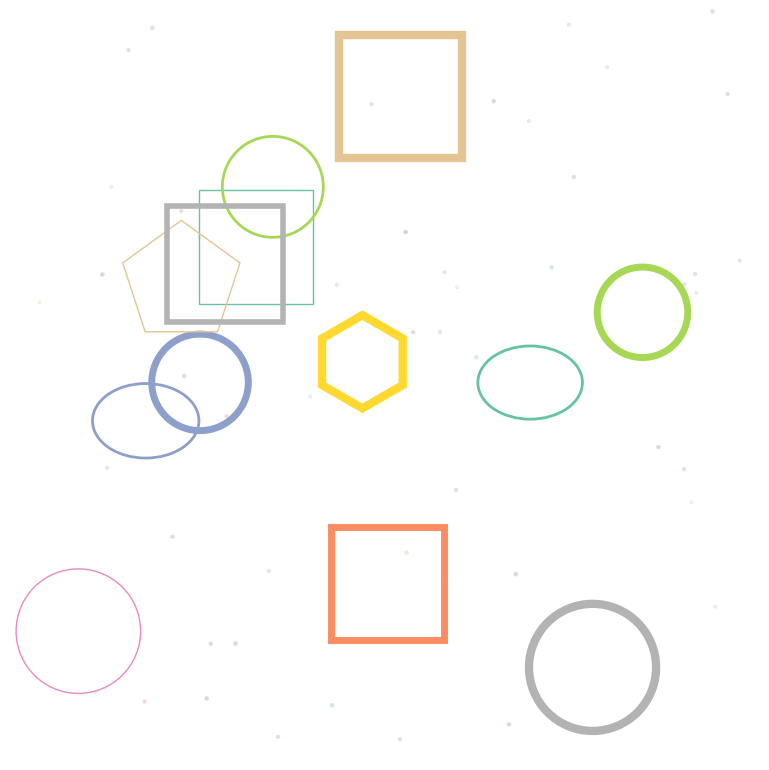[{"shape": "oval", "thickness": 1, "radius": 0.34, "center": [0.689, 0.503]}, {"shape": "square", "thickness": 0.5, "radius": 0.37, "center": [0.332, 0.679]}, {"shape": "square", "thickness": 2.5, "radius": 0.37, "center": [0.503, 0.243]}, {"shape": "circle", "thickness": 2.5, "radius": 0.31, "center": [0.26, 0.503]}, {"shape": "oval", "thickness": 1, "radius": 0.35, "center": [0.189, 0.454]}, {"shape": "circle", "thickness": 0.5, "radius": 0.4, "center": [0.102, 0.18]}, {"shape": "circle", "thickness": 1, "radius": 0.33, "center": [0.354, 0.757]}, {"shape": "circle", "thickness": 2.5, "radius": 0.29, "center": [0.834, 0.594]}, {"shape": "hexagon", "thickness": 3, "radius": 0.3, "center": [0.471, 0.53]}, {"shape": "square", "thickness": 3, "radius": 0.4, "center": [0.52, 0.875]}, {"shape": "pentagon", "thickness": 0.5, "radius": 0.4, "center": [0.236, 0.634]}, {"shape": "square", "thickness": 2, "radius": 0.38, "center": [0.292, 0.657]}, {"shape": "circle", "thickness": 3, "radius": 0.41, "center": [0.77, 0.133]}]